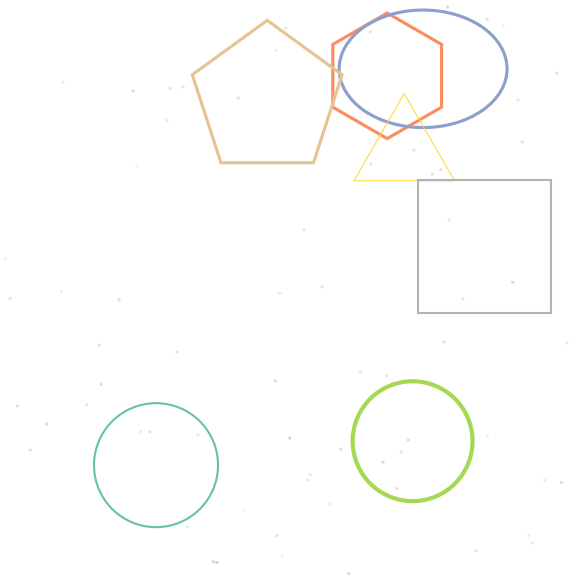[{"shape": "circle", "thickness": 1, "radius": 0.54, "center": [0.27, 0.194]}, {"shape": "hexagon", "thickness": 1.5, "radius": 0.54, "center": [0.67, 0.868]}, {"shape": "oval", "thickness": 1.5, "radius": 0.73, "center": [0.733, 0.88]}, {"shape": "circle", "thickness": 2, "radius": 0.52, "center": [0.714, 0.235]}, {"shape": "triangle", "thickness": 0.5, "radius": 0.5, "center": [0.7, 0.736]}, {"shape": "pentagon", "thickness": 1.5, "radius": 0.68, "center": [0.463, 0.828]}, {"shape": "square", "thickness": 1, "radius": 0.57, "center": [0.839, 0.572]}]